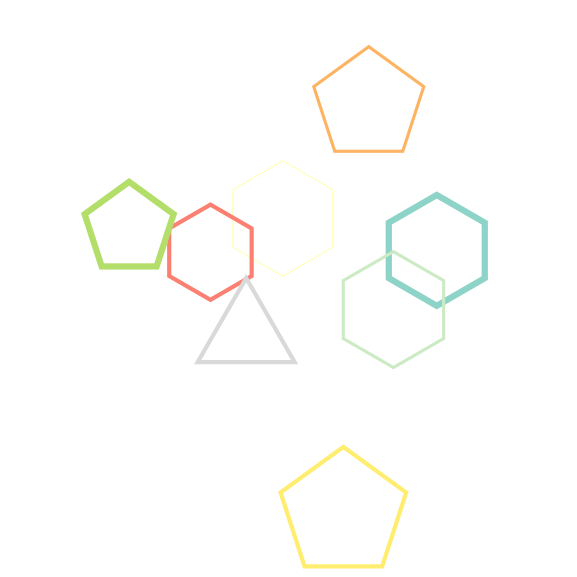[{"shape": "hexagon", "thickness": 3, "radius": 0.48, "center": [0.756, 0.566]}, {"shape": "hexagon", "thickness": 0.5, "radius": 0.5, "center": [0.49, 0.621]}, {"shape": "hexagon", "thickness": 2, "radius": 0.41, "center": [0.364, 0.562]}, {"shape": "pentagon", "thickness": 1.5, "radius": 0.5, "center": [0.639, 0.818]}, {"shape": "pentagon", "thickness": 3, "radius": 0.4, "center": [0.224, 0.603]}, {"shape": "triangle", "thickness": 2, "radius": 0.49, "center": [0.426, 0.421]}, {"shape": "hexagon", "thickness": 1.5, "radius": 0.5, "center": [0.681, 0.463]}, {"shape": "pentagon", "thickness": 2, "radius": 0.57, "center": [0.595, 0.111]}]